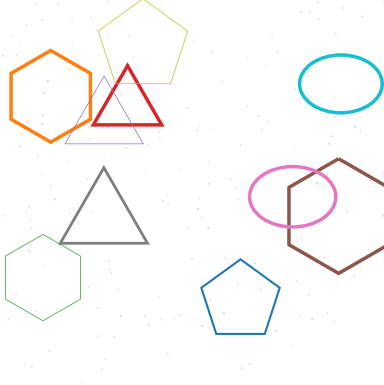[{"shape": "pentagon", "thickness": 1.5, "radius": 0.54, "center": [0.625, 0.219]}, {"shape": "hexagon", "thickness": 2.5, "radius": 0.6, "center": [0.132, 0.75]}, {"shape": "hexagon", "thickness": 0.5, "radius": 0.56, "center": [0.112, 0.279]}, {"shape": "triangle", "thickness": 2.5, "radius": 0.51, "center": [0.331, 0.727]}, {"shape": "triangle", "thickness": 0.5, "radius": 0.59, "center": [0.27, 0.685]}, {"shape": "hexagon", "thickness": 2.5, "radius": 0.74, "center": [0.88, 0.439]}, {"shape": "oval", "thickness": 2.5, "radius": 0.56, "center": [0.76, 0.489]}, {"shape": "triangle", "thickness": 2, "radius": 0.65, "center": [0.27, 0.434]}, {"shape": "pentagon", "thickness": 0.5, "radius": 0.61, "center": [0.371, 0.881]}, {"shape": "oval", "thickness": 2.5, "radius": 0.54, "center": [0.885, 0.782]}]